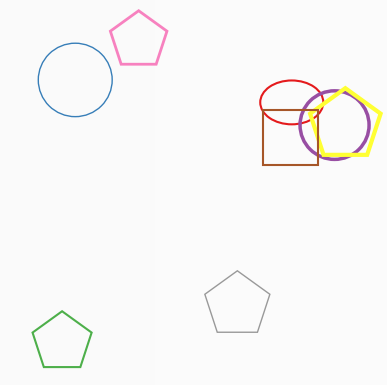[{"shape": "oval", "thickness": 1.5, "radius": 0.41, "center": [0.753, 0.734]}, {"shape": "circle", "thickness": 1, "radius": 0.48, "center": [0.194, 0.792]}, {"shape": "pentagon", "thickness": 1.5, "radius": 0.4, "center": [0.16, 0.111]}, {"shape": "circle", "thickness": 2.5, "radius": 0.45, "center": [0.863, 0.675]}, {"shape": "pentagon", "thickness": 3, "radius": 0.48, "center": [0.891, 0.675]}, {"shape": "square", "thickness": 1.5, "radius": 0.36, "center": [0.75, 0.642]}, {"shape": "pentagon", "thickness": 2, "radius": 0.38, "center": [0.358, 0.895]}, {"shape": "pentagon", "thickness": 1, "radius": 0.44, "center": [0.613, 0.208]}]